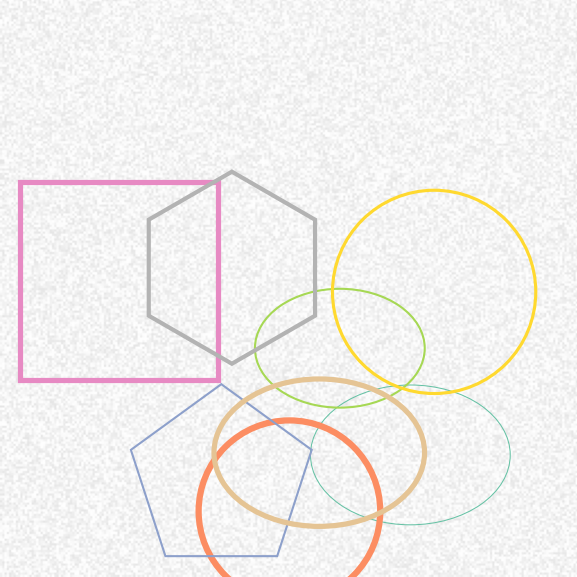[{"shape": "oval", "thickness": 0.5, "radius": 0.86, "center": [0.711, 0.211]}, {"shape": "circle", "thickness": 3, "radius": 0.79, "center": [0.501, 0.114]}, {"shape": "pentagon", "thickness": 1, "radius": 0.82, "center": [0.383, 0.169]}, {"shape": "square", "thickness": 2.5, "radius": 0.86, "center": [0.206, 0.513]}, {"shape": "oval", "thickness": 1, "radius": 0.74, "center": [0.588, 0.396]}, {"shape": "circle", "thickness": 1.5, "radius": 0.88, "center": [0.752, 0.494]}, {"shape": "oval", "thickness": 2.5, "radius": 0.91, "center": [0.553, 0.215]}, {"shape": "hexagon", "thickness": 2, "radius": 0.83, "center": [0.402, 0.536]}]